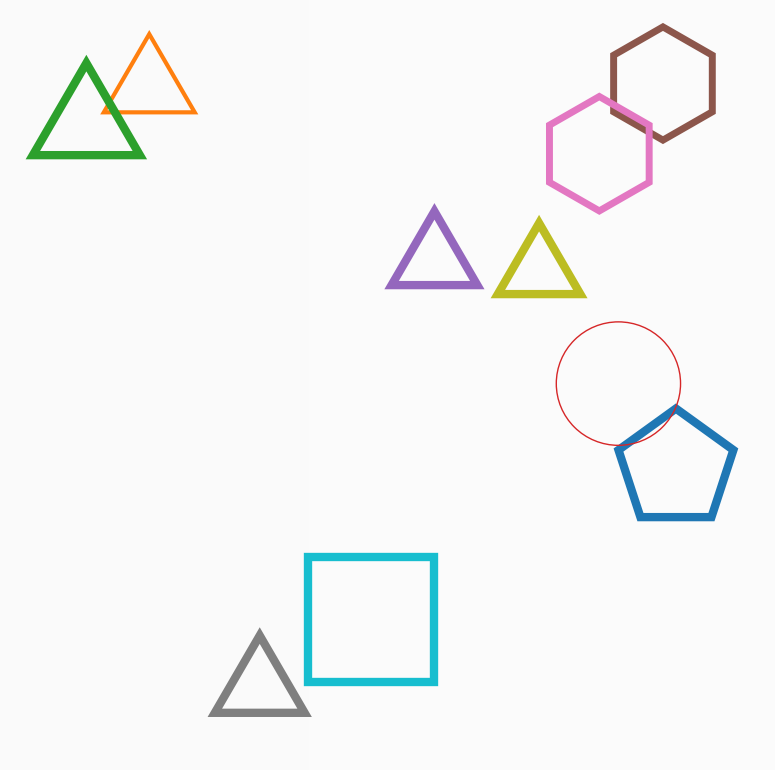[{"shape": "pentagon", "thickness": 3, "radius": 0.39, "center": [0.872, 0.391]}, {"shape": "triangle", "thickness": 1.5, "radius": 0.34, "center": [0.193, 0.888]}, {"shape": "triangle", "thickness": 3, "radius": 0.4, "center": [0.111, 0.838]}, {"shape": "circle", "thickness": 0.5, "radius": 0.4, "center": [0.798, 0.502]}, {"shape": "triangle", "thickness": 3, "radius": 0.32, "center": [0.561, 0.662]}, {"shape": "hexagon", "thickness": 2.5, "radius": 0.37, "center": [0.855, 0.892]}, {"shape": "hexagon", "thickness": 2.5, "radius": 0.37, "center": [0.773, 0.8]}, {"shape": "triangle", "thickness": 3, "radius": 0.33, "center": [0.335, 0.108]}, {"shape": "triangle", "thickness": 3, "radius": 0.31, "center": [0.696, 0.649]}, {"shape": "square", "thickness": 3, "radius": 0.41, "center": [0.479, 0.195]}]